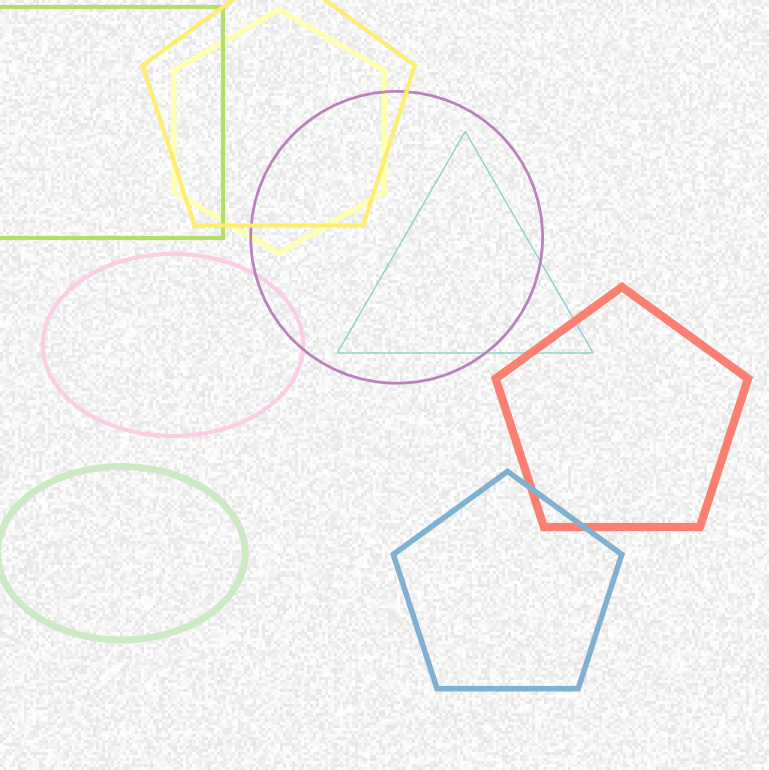[{"shape": "triangle", "thickness": 0.5, "radius": 0.96, "center": [0.604, 0.638]}, {"shape": "hexagon", "thickness": 2, "radius": 0.79, "center": [0.362, 0.829]}, {"shape": "pentagon", "thickness": 3, "radius": 0.86, "center": [0.808, 0.455]}, {"shape": "pentagon", "thickness": 2, "radius": 0.78, "center": [0.659, 0.232]}, {"shape": "square", "thickness": 1.5, "radius": 0.75, "center": [0.139, 0.841]}, {"shape": "oval", "thickness": 1.5, "radius": 0.84, "center": [0.225, 0.552]}, {"shape": "circle", "thickness": 1, "radius": 0.95, "center": [0.515, 0.692]}, {"shape": "oval", "thickness": 2.5, "radius": 0.8, "center": [0.158, 0.282]}, {"shape": "pentagon", "thickness": 1.5, "radius": 0.93, "center": [0.362, 0.858]}]